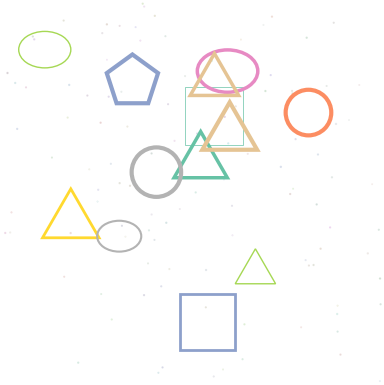[{"shape": "triangle", "thickness": 2.5, "radius": 0.4, "center": [0.521, 0.578]}, {"shape": "square", "thickness": 0.5, "radius": 0.38, "center": [0.557, 0.698]}, {"shape": "circle", "thickness": 3, "radius": 0.3, "center": [0.801, 0.708]}, {"shape": "square", "thickness": 2, "radius": 0.36, "center": [0.539, 0.164]}, {"shape": "pentagon", "thickness": 3, "radius": 0.35, "center": [0.344, 0.788]}, {"shape": "oval", "thickness": 2.5, "radius": 0.39, "center": [0.591, 0.815]}, {"shape": "triangle", "thickness": 1, "radius": 0.3, "center": [0.663, 0.293]}, {"shape": "oval", "thickness": 1, "radius": 0.34, "center": [0.116, 0.871]}, {"shape": "triangle", "thickness": 2, "radius": 0.42, "center": [0.184, 0.425]}, {"shape": "triangle", "thickness": 3, "radius": 0.41, "center": [0.597, 0.652]}, {"shape": "triangle", "thickness": 2.5, "radius": 0.36, "center": [0.557, 0.788]}, {"shape": "oval", "thickness": 1.5, "radius": 0.29, "center": [0.31, 0.387]}, {"shape": "circle", "thickness": 3, "radius": 0.32, "center": [0.406, 0.553]}]